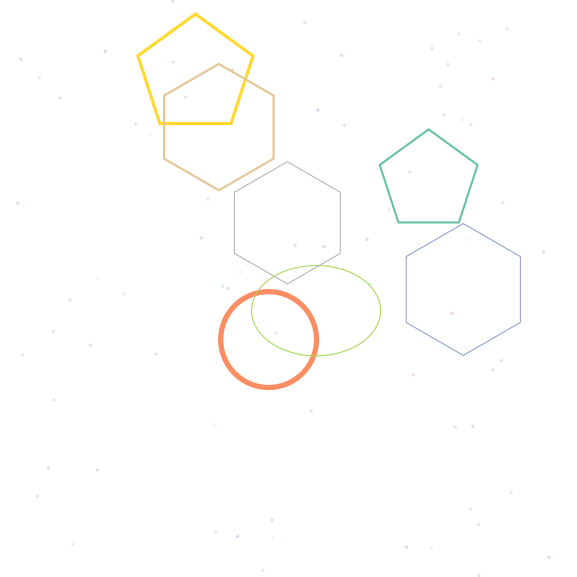[{"shape": "pentagon", "thickness": 1, "radius": 0.45, "center": [0.742, 0.686]}, {"shape": "circle", "thickness": 2.5, "radius": 0.41, "center": [0.465, 0.411]}, {"shape": "hexagon", "thickness": 0.5, "radius": 0.57, "center": [0.802, 0.498]}, {"shape": "oval", "thickness": 0.5, "radius": 0.56, "center": [0.547, 0.461]}, {"shape": "pentagon", "thickness": 1.5, "radius": 0.52, "center": [0.338, 0.87]}, {"shape": "hexagon", "thickness": 1, "radius": 0.55, "center": [0.379, 0.779]}, {"shape": "hexagon", "thickness": 0.5, "radius": 0.53, "center": [0.498, 0.613]}]